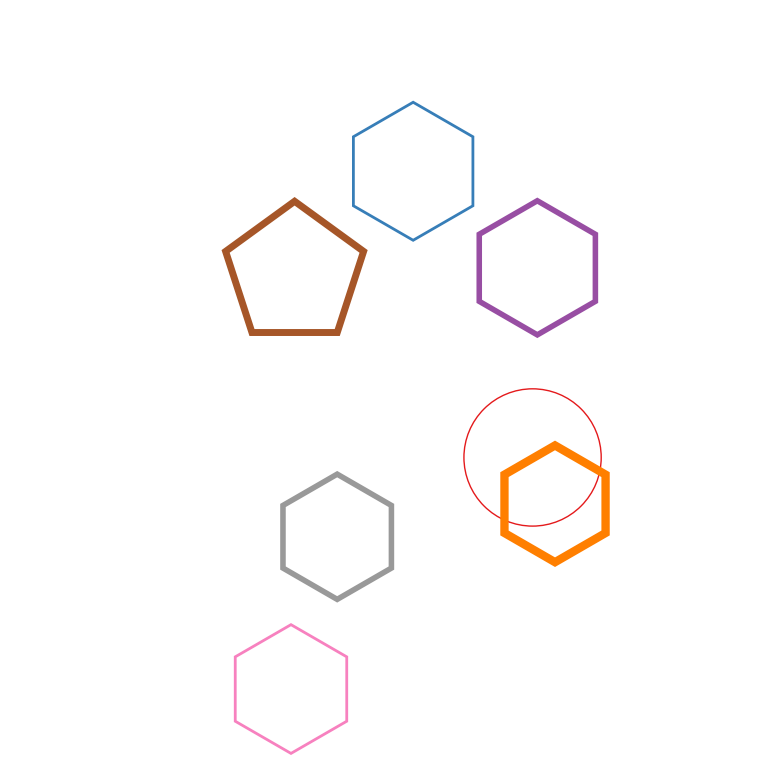[{"shape": "circle", "thickness": 0.5, "radius": 0.45, "center": [0.692, 0.406]}, {"shape": "hexagon", "thickness": 1, "radius": 0.45, "center": [0.537, 0.778]}, {"shape": "hexagon", "thickness": 2, "radius": 0.44, "center": [0.698, 0.652]}, {"shape": "hexagon", "thickness": 3, "radius": 0.38, "center": [0.721, 0.346]}, {"shape": "pentagon", "thickness": 2.5, "radius": 0.47, "center": [0.383, 0.644]}, {"shape": "hexagon", "thickness": 1, "radius": 0.42, "center": [0.378, 0.105]}, {"shape": "hexagon", "thickness": 2, "radius": 0.41, "center": [0.438, 0.303]}]